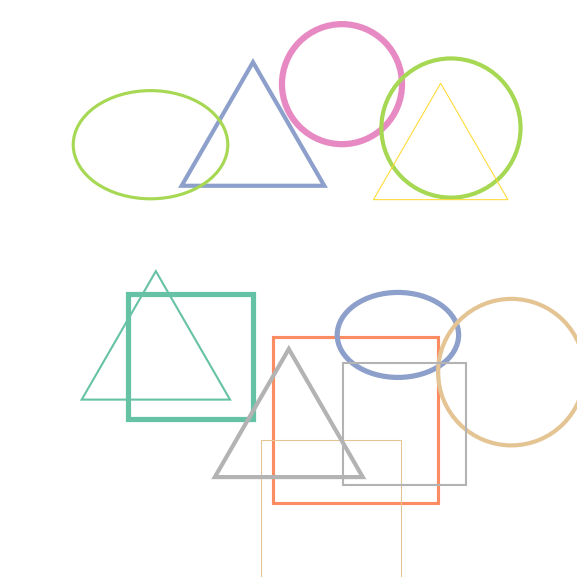[{"shape": "square", "thickness": 2.5, "radius": 0.54, "center": [0.33, 0.382]}, {"shape": "triangle", "thickness": 1, "radius": 0.74, "center": [0.27, 0.381]}, {"shape": "square", "thickness": 1.5, "radius": 0.72, "center": [0.616, 0.272]}, {"shape": "oval", "thickness": 2.5, "radius": 0.53, "center": [0.689, 0.419]}, {"shape": "triangle", "thickness": 2, "radius": 0.71, "center": [0.438, 0.749]}, {"shape": "circle", "thickness": 3, "radius": 0.52, "center": [0.592, 0.853]}, {"shape": "circle", "thickness": 2, "radius": 0.6, "center": [0.781, 0.777]}, {"shape": "oval", "thickness": 1.5, "radius": 0.67, "center": [0.261, 0.749]}, {"shape": "triangle", "thickness": 0.5, "radius": 0.67, "center": [0.763, 0.721]}, {"shape": "circle", "thickness": 2, "radius": 0.63, "center": [0.885, 0.355]}, {"shape": "square", "thickness": 0.5, "radius": 0.6, "center": [0.573, 0.117]}, {"shape": "square", "thickness": 1, "radius": 0.53, "center": [0.701, 0.265]}, {"shape": "triangle", "thickness": 2, "radius": 0.74, "center": [0.5, 0.247]}]